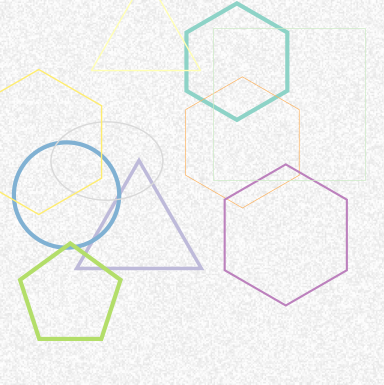[{"shape": "hexagon", "thickness": 3, "radius": 0.76, "center": [0.615, 0.84]}, {"shape": "triangle", "thickness": 1, "radius": 0.82, "center": [0.379, 0.899]}, {"shape": "triangle", "thickness": 2.5, "radius": 0.93, "center": [0.361, 0.396]}, {"shape": "circle", "thickness": 3, "radius": 0.68, "center": [0.173, 0.493]}, {"shape": "hexagon", "thickness": 0.5, "radius": 0.85, "center": [0.63, 0.63]}, {"shape": "pentagon", "thickness": 3, "radius": 0.69, "center": [0.183, 0.231]}, {"shape": "oval", "thickness": 1, "radius": 0.73, "center": [0.278, 0.582]}, {"shape": "hexagon", "thickness": 1.5, "radius": 0.92, "center": [0.742, 0.39]}, {"shape": "square", "thickness": 0.5, "radius": 0.99, "center": [0.751, 0.729]}, {"shape": "hexagon", "thickness": 1, "radius": 0.94, "center": [0.101, 0.631]}]